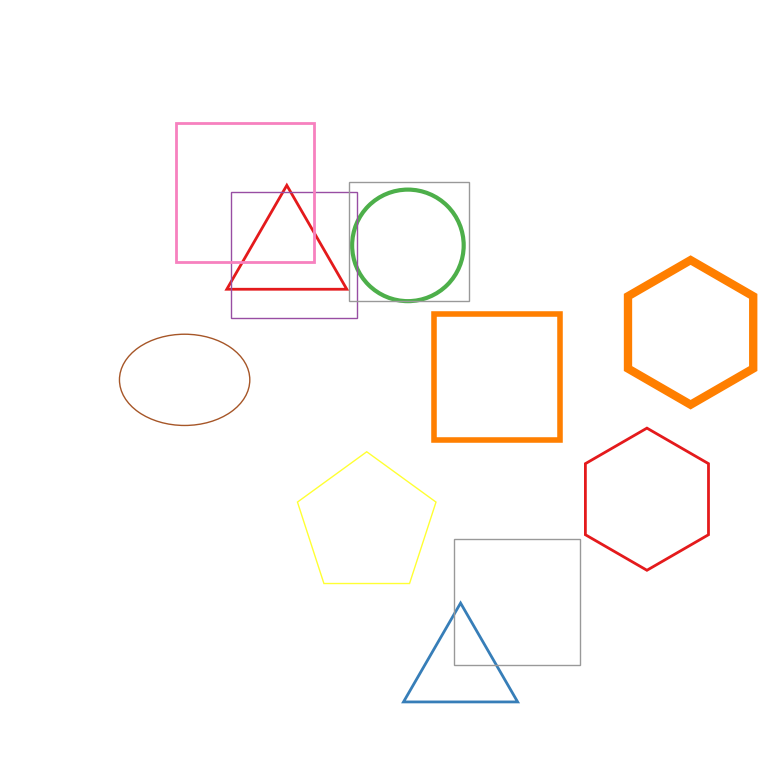[{"shape": "hexagon", "thickness": 1, "radius": 0.46, "center": [0.84, 0.352]}, {"shape": "triangle", "thickness": 1, "radius": 0.45, "center": [0.372, 0.669]}, {"shape": "triangle", "thickness": 1, "radius": 0.43, "center": [0.598, 0.131]}, {"shape": "circle", "thickness": 1.5, "radius": 0.36, "center": [0.53, 0.681]}, {"shape": "square", "thickness": 0.5, "radius": 0.41, "center": [0.382, 0.669]}, {"shape": "square", "thickness": 2, "radius": 0.41, "center": [0.646, 0.51]}, {"shape": "hexagon", "thickness": 3, "radius": 0.47, "center": [0.897, 0.568]}, {"shape": "pentagon", "thickness": 0.5, "radius": 0.47, "center": [0.476, 0.319]}, {"shape": "oval", "thickness": 0.5, "radius": 0.42, "center": [0.24, 0.507]}, {"shape": "square", "thickness": 1, "radius": 0.45, "center": [0.318, 0.75]}, {"shape": "square", "thickness": 0.5, "radius": 0.41, "center": [0.672, 0.218]}, {"shape": "square", "thickness": 0.5, "radius": 0.39, "center": [0.531, 0.686]}]